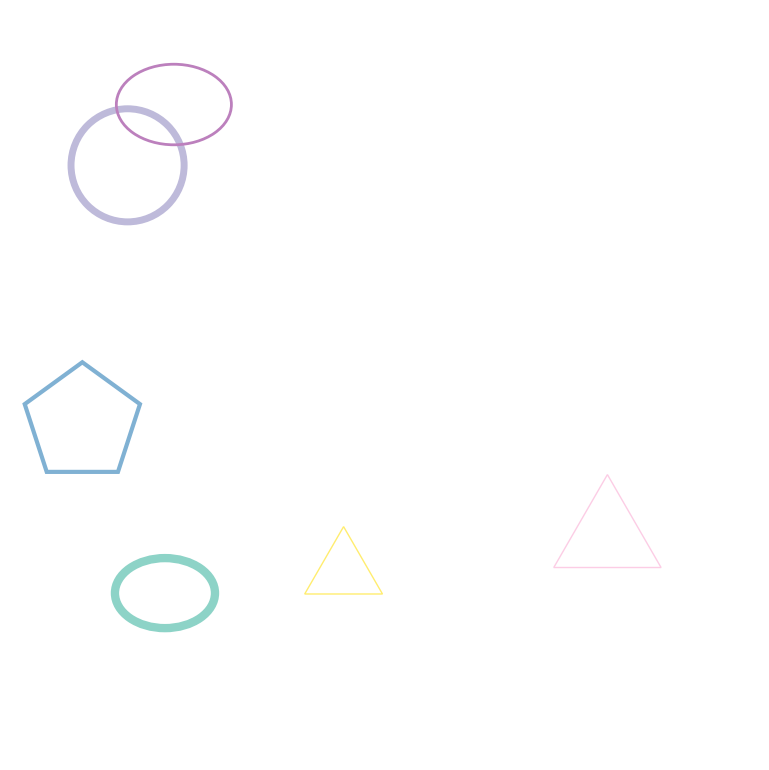[{"shape": "oval", "thickness": 3, "radius": 0.32, "center": [0.214, 0.23]}, {"shape": "circle", "thickness": 2.5, "radius": 0.37, "center": [0.166, 0.785]}, {"shape": "pentagon", "thickness": 1.5, "radius": 0.39, "center": [0.107, 0.451]}, {"shape": "triangle", "thickness": 0.5, "radius": 0.4, "center": [0.789, 0.303]}, {"shape": "oval", "thickness": 1, "radius": 0.37, "center": [0.226, 0.864]}, {"shape": "triangle", "thickness": 0.5, "radius": 0.29, "center": [0.446, 0.258]}]